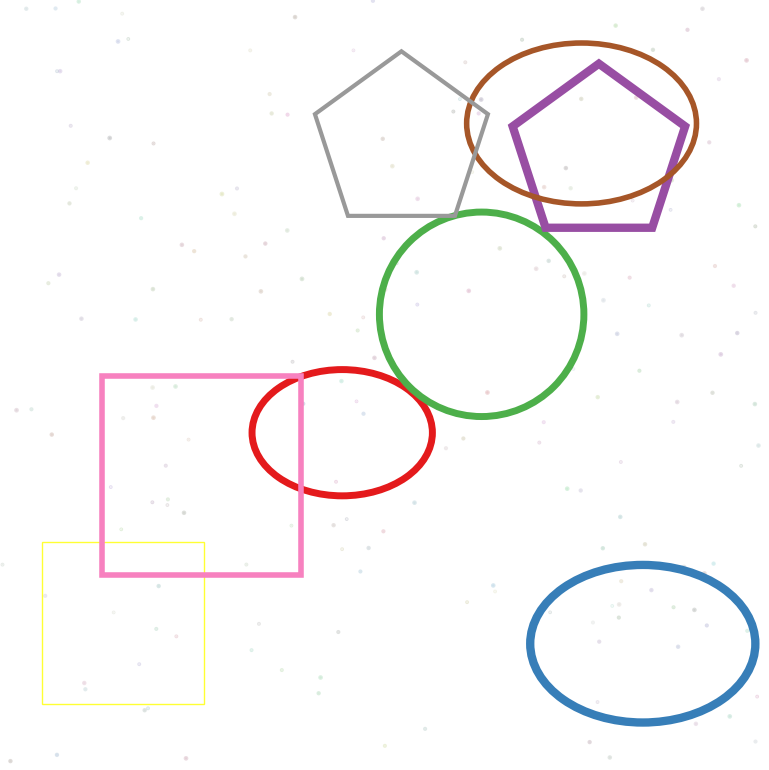[{"shape": "oval", "thickness": 2.5, "radius": 0.59, "center": [0.444, 0.438]}, {"shape": "oval", "thickness": 3, "radius": 0.73, "center": [0.835, 0.164]}, {"shape": "circle", "thickness": 2.5, "radius": 0.66, "center": [0.626, 0.592]}, {"shape": "pentagon", "thickness": 3, "radius": 0.59, "center": [0.778, 0.8]}, {"shape": "square", "thickness": 0.5, "radius": 0.53, "center": [0.16, 0.191]}, {"shape": "oval", "thickness": 2, "radius": 0.75, "center": [0.755, 0.84]}, {"shape": "square", "thickness": 2, "radius": 0.65, "center": [0.262, 0.382]}, {"shape": "pentagon", "thickness": 1.5, "radius": 0.59, "center": [0.521, 0.815]}]